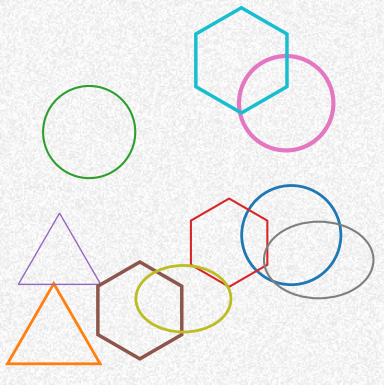[{"shape": "circle", "thickness": 2, "radius": 0.64, "center": [0.757, 0.389]}, {"shape": "triangle", "thickness": 2, "radius": 0.69, "center": [0.14, 0.125]}, {"shape": "circle", "thickness": 1.5, "radius": 0.6, "center": [0.232, 0.657]}, {"shape": "hexagon", "thickness": 1.5, "radius": 0.57, "center": [0.595, 0.37]}, {"shape": "triangle", "thickness": 1, "radius": 0.62, "center": [0.155, 0.323]}, {"shape": "hexagon", "thickness": 2.5, "radius": 0.63, "center": [0.363, 0.194]}, {"shape": "circle", "thickness": 3, "radius": 0.61, "center": [0.743, 0.732]}, {"shape": "oval", "thickness": 1.5, "radius": 0.71, "center": [0.828, 0.325]}, {"shape": "oval", "thickness": 2, "radius": 0.62, "center": [0.476, 0.224]}, {"shape": "hexagon", "thickness": 2.5, "radius": 0.68, "center": [0.627, 0.843]}]